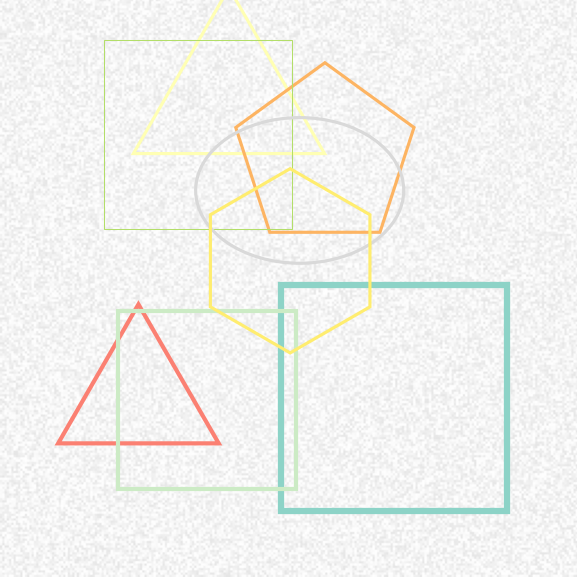[{"shape": "square", "thickness": 3, "radius": 0.98, "center": [0.683, 0.311]}, {"shape": "triangle", "thickness": 1.5, "radius": 0.96, "center": [0.396, 0.829]}, {"shape": "triangle", "thickness": 2, "radius": 0.8, "center": [0.24, 0.312]}, {"shape": "pentagon", "thickness": 1.5, "radius": 0.81, "center": [0.563, 0.728]}, {"shape": "square", "thickness": 0.5, "radius": 0.82, "center": [0.343, 0.766]}, {"shape": "oval", "thickness": 1.5, "radius": 0.9, "center": [0.519, 0.669]}, {"shape": "square", "thickness": 2, "radius": 0.77, "center": [0.358, 0.306]}, {"shape": "hexagon", "thickness": 1.5, "radius": 0.8, "center": [0.502, 0.548]}]